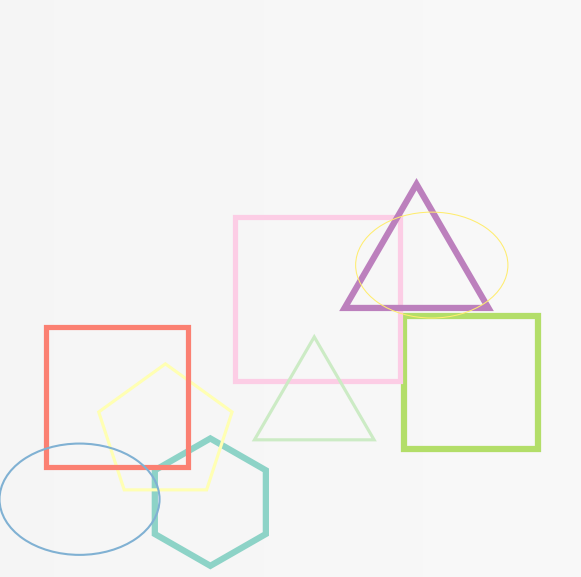[{"shape": "hexagon", "thickness": 3, "radius": 0.55, "center": [0.362, 0.13]}, {"shape": "pentagon", "thickness": 1.5, "radius": 0.6, "center": [0.285, 0.248]}, {"shape": "square", "thickness": 2.5, "radius": 0.61, "center": [0.201, 0.312]}, {"shape": "oval", "thickness": 1, "radius": 0.69, "center": [0.137, 0.135]}, {"shape": "square", "thickness": 3, "radius": 0.57, "center": [0.81, 0.336]}, {"shape": "square", "thickness": 2.5, "radius": 0.71, "center": [0.546, 0.481]}, {"shape": "triangle", "thickness": 3, "radius": 0.71, "center": [0.717, 0.537]}, {"shape": "triangle", "thickness": 1.5, "radius": 0.59, "center": [0.541, 0.297]}, {"shape": "oval", "thickness": 0.5, "radius": 0.65, "center": [0.743, 0.54]}]